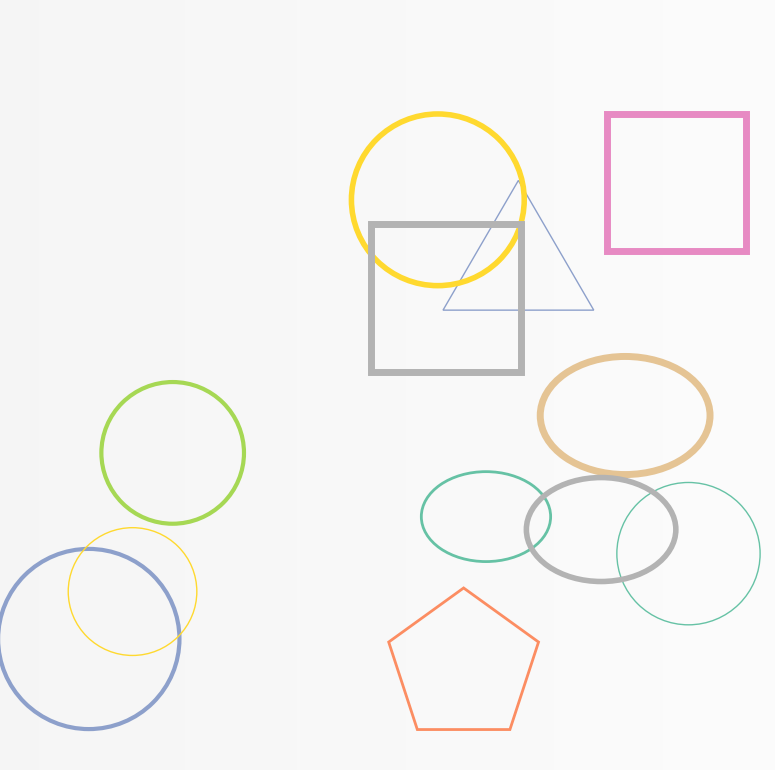[{"shape": "oval", "thickness": 1, "radius": 0.42, "center": [0.627, 0.329]}, {"shape": "circle", "thickness": 0.5, "radius": 0.46, "center": [0.888, 0.281]}, {"shape": "pentagon", "thickness": 1, "radius": 0.51, "center": [0.598, 0.135]}, {"shape": "circle", "thickness": 1.5, "radius": 0.58, "center": [0.115, 0.17]}, {"shape": "triangle", "thickness": 0.5, "radius": 0.56, "center": [0.669, 0.653]}, {"shape": "square", "thickness": 2.5, "radius": 0.45, "center": [0.873, 0.763]}, {"shape": "circle", "thickness": 1.5, "radius": 0.46, "center": [0.223, 0.412]}, {"shape": "circle", "thickness": 0.5, "radius": 0.41, "center": [0.171, 0.232]}, {"shape": "circle", "thickness": 2, "radius": 0.56, "center": [0.565, 0.741]}, {"shape": "oval", "thickness": 2.5, "radius": 0.55, "center": [0.807, 0.46]}, {"shape": "square", "thickness": 2.5, "radius": 0.48, "center": [0.575, 0.613]}, {"shape": "oval", "thickness": 2, "radius": 0.48, "center": [0.776, 0.312]}]